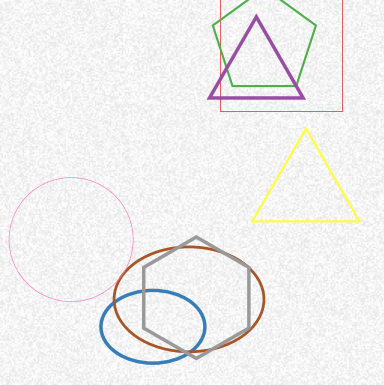[{"shape": "square", "thickness": 0.5, "radius": 0.79, "center": [0.73, 0.869]}, {"shape": "oval", "thickness": 2.5, "radius": 0.67, "center": [0.397, 0.151]}, {"shape": "pentagon", "thickness": 1.5, "radius": 0.7, "center": [0.687, 0.89]}, {"shape": "triangle", "thickness": 2.5, "radius": 0.7, "center": [0.666, 0.816]}, {"shape": "triangle", "thickness": 1.5, "radius": 0.8, "center": [0.795, 0.505]}, {"shape": "oval", "thickness": 2, "radius": 0.97, "center": [0.491, 0.222]}, {"shape": "circle", "thickness": 0.5, "radius": 0.81, "center": [0.185, 0.378]}, {"shape": "hexagon", "thickness": 2.5, "radius": 0.79, "center": [0.51, 0.227]}]